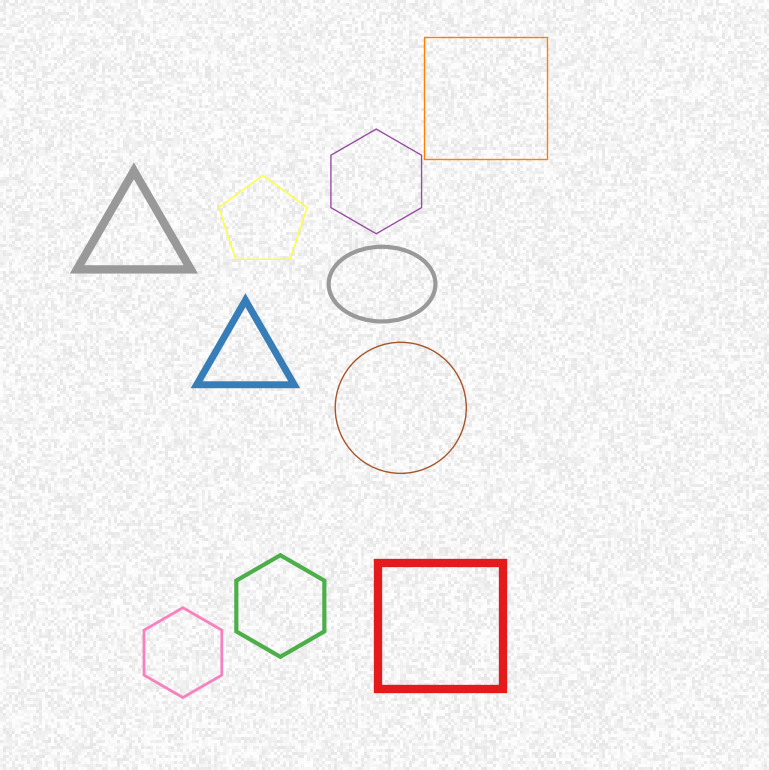[{"shape": "square", "thickness": 3, "radius": 0.41, "center": [0.572, 0.187]}, {"shape": "triangle", "thickness": 2.5, "radius": 0.37, "center": [0.319, 0.537]}, {"shape": "hexagon", "thickness": 1.5, "radius": 0.33, "center": [0.364, 0.213]}, {"shape": "hexagon", "thickness": 0.5, "radius": 0.34, "center": [0.489, 0.764]}, {"shape": "square", "thickness": 0.5, "radius": 0.4, "center": [0.631, 0.872]}, {"shape": "pentagon", "thickness": 0.5, "radius": 0.3, "center": [0.341, 0.712]}, {"shape": "circle", "thickness": 0.5, "radius": 0.43, "center": [0.52, 0.47]}, {"shape": "hexagon", "thickness": 1, "radius": 0.29, "center": [0.238, 0.152]}, {"shape": "oval", "thickness": 1.5, "radius": 0.35, "center": [0.496, 0.631]}, {"shape": "triangle", "thickness": 3, "radius": 0.43, "center": [0.174, 0.693]}]